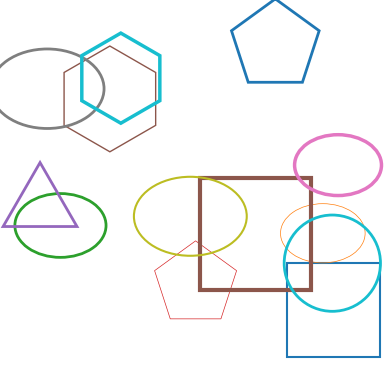[{"shape": "square", "thickness": 1.5, "radius": 0.61, "center": [0.866, 0.195]}, {"shape": "pentagon", "thickness": 2, "radius": 0.6, "center": [0.715, 0.883]}, {"shape": "oval", "thickness": 0.5, "radius": 0.55, "center": [0.838, 0.394]}, {"shape": "oval", "thickness": 2, "radius": 0.59, "center": [0.157, 0.414]}, {"shape": "pentagon", "thickness": 0.5, "radius": 0.56, "center": [0.508, 0.262]}, {"shape": "triangle", "thickness": 2, "radius": 0.55, "center": [0.104, 0.467]}, {"shape": "hexagon", "thickness": 1, "radius": 0.69, "center": [0.285, 0.743]}, {"shape": "square", "thickness": 3, "radius": 0.72, "center": [0.664, 0.392]}, {"shape": "oval", "thickness": 2.5, "radius": 0.56, "center": [0.878, 0.571]}, {"shape": "oval", "thickness": 2, "radius": 0.74, "center": [0.123, 0.77]}, {"shape": "oval", "thickness": 1.5, "radius": 0.73, "center": [0.494, 0.438]}, {"shape": "hexagon", "thickness": 2.5, "radius": 0.59, "center": [0.314, 0.797]}, {"shape": "circle", "thickness": 2, "radius": 0.63, "center": [0.863, 0.316]}]